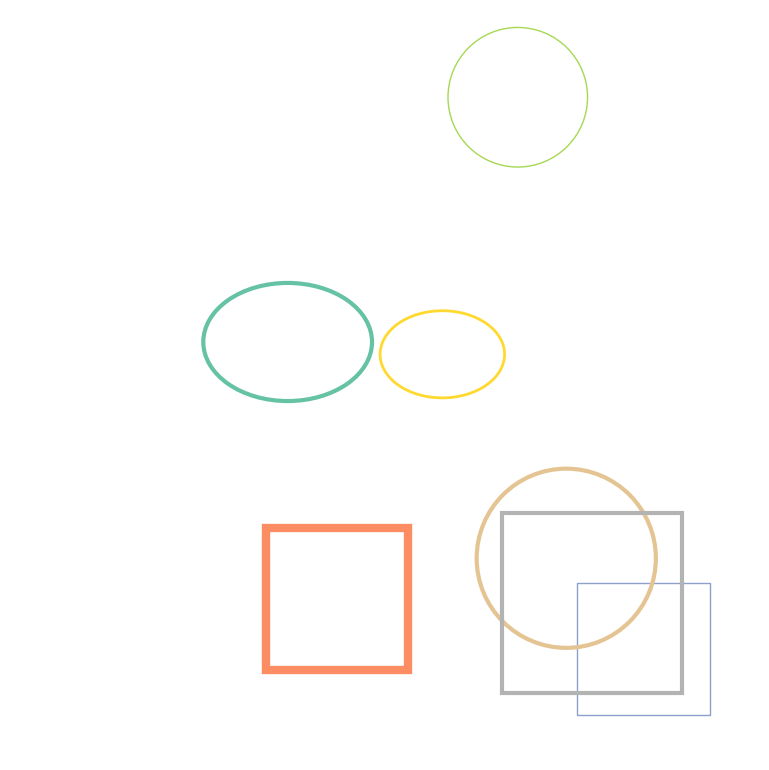[{"shape": "oval", "thickness": 1.5, "radius": 0.55, "center": [0.374, 0.556]}, {"shape": "square", "thickness": 3, "radius": 0.46, "center": [0.438, 0.222]}, {"shape": "square", "thickness": 0.5, "radius": 0.43, "center": [0.836, 0.157]}, {"shape": "circle", "thickness": 0.5, "radius": 0.45, "center": [0.672, 0.874]}, {"shape": "oval", "thickness": 1, "radius": 0.4, "center": [0.574, 0.54]}, {"shape": "circle", "thickness": 1.5, "radius": 0.58, "center": [0.735, 0.275]}, {"shape": "square", "thickness": 1.5, "radius": 0.58, "center": [0.769, 0.217]}]